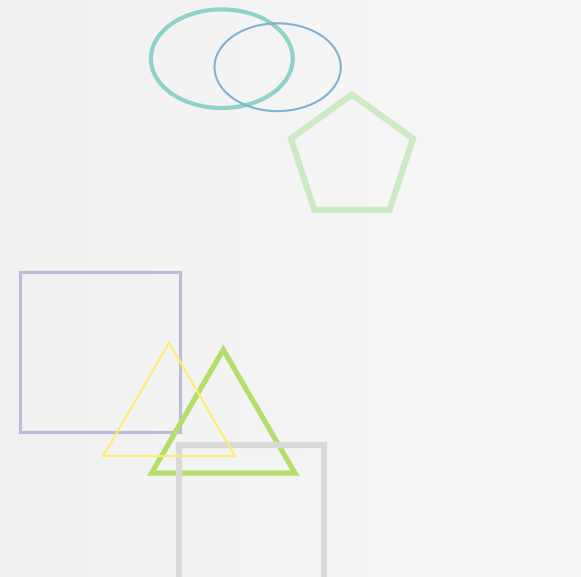[{"shape": "oval", "thickness": 2, "radius": 0.61, "center": [0.382, 0.898]}, {"shape": "square", "thickness": 1.5, "radius": 0.69, "center": [0.173, 0.39]}, {"shape": "oval", "thickness": 1, "radius": 0.54, "center": [0.478, 0.883]}, {"shape": "triangle", "thickness": 2.5, "radius": 0.71, "center": [0.384, 0.251]}, {"shape": "square", "thickness": 3, "radius": 0.62, "center": [0.432, 0.104]}, {"shape": "pentagon", "thickness": 3, "radius": 0.55, "center": [0.605, 0.725]}, {"shape": "triangle", "thickness": 1, "radius": 0.65, "center": [0.291, 0.275]}]